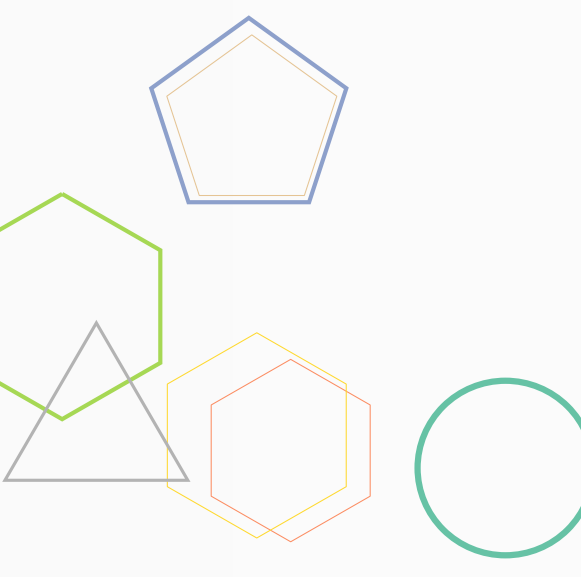[{"shape": "circle", "thickness": 3, "radius": 0.76, "center": [0.87, 0.189]}, {"shape": "hexagon", "thickness": 0.5, "radius": 0.79, "center": [0.5, 0.219]}, {"shape": "pentagon", "thickness": 2, "radius": 0.88, "center": [0.428, 0.792]}, {"shape": "hexagon", "thickness": 2, "radius": 0.98, "center": [0.107, 0.468]}, {"shape": "hexagon", "thickness": 0.5, "radius": 0.89, "center": [0.442, 0.245]}, {"shape": "pentagon", "thickness": 0.5, "radius": 0.77, "center": [0.433, 0.785]}, {"shape": "triangle", "thickness": 1.5, "radius": 0.91, "center": [0.166, 0.258]}]